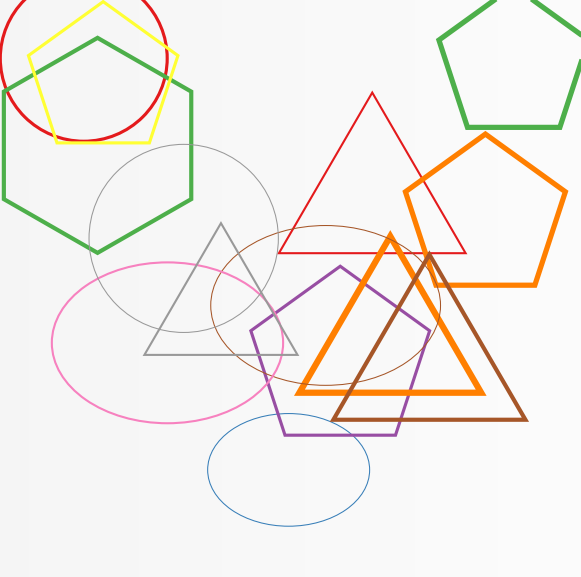[{"shape": "circle", "thickness": 1.5, "radius": 0.72, "center": [0.144, 0.898]}, {"shape": "triangle", "thickness": 1, "radius": 0.93, "center": [0.64, 0.653]}, {"shape": "oval", "thickness": 0.5, "radius": 0.7, "center": [0.497, 0.185]}, {"shape": "hexagon", "thickness": 2, "radius": 0.93, "center": [0.168, 0.747]}, {"shape": "pentagon", "thickness": 2.5, "radius": 0.68, "center": [0.884, 0.888]}, {"shape": "pentagon", "thickness": 1.5, "radius": 0.81, "center": [0.585, 0.376]}, {"shape": "pentagon", "thickness": 2.5, "radius": 0.72, "center": [0.835, 0.622]}, {"shape": "triangle", "thickness": 3, "radius": 0.9, "center": [0.671, 0.409]}, {"shape": "pentagon", "thickness": 1.5, "radius": 0.68, "center": [0.178, 0.861]}, {"shape": "triangle", "thickness": 2, "radius": 0.95, "center": [0.739, 0.368]}, {"shape": "oval", "thickness": 0.5, "radius": 0.99, "center": [0.56, 0.47]}, {"shape": "oval", "thickness": 1, "radius": 0.99, "center": [0.288, 0.406]}, {"shape": "circle", "thickness": 0.5, "radius": 0.81, "center": [0.316, 0.586]}, {"shape": "triangle", "thickness": 1, "radius": 0.76, "center": [0.38, 0.461]}]